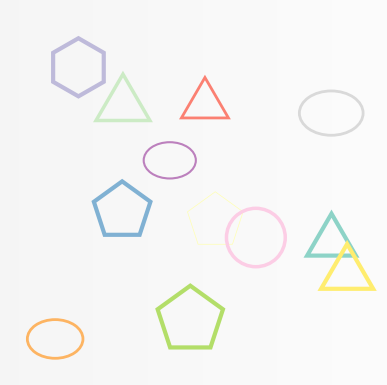[{"shape": "triangle", "thickness": 3, "radius": 0.36, "center": [0.855, 0.372]}, {"shape": "pentagon", "thickness": 0.5, "radius": 0.38, "center": [0.556, 0.427]}, {"shape": "hexagon", "thickness": 3, "radius": 0.38, "center": [0.202, 0.825]}, {"shape": "triangle", "thickness": 2, "radius": 0.35, "center": [0.529, 0.729]}, {"shape": "pentagon", "thickness": 3, "radius": 0.38, "center": [0.315, 0.452]}, {"shape": "oval", "thickness": 2, "radius": 0.36, "center": [0.142, 0.12]}, {"shape": "pentagon", "thickness": 3, "radius": 0.44, "center": [0.491, 0.169]}, {"shape": "circle", "thickness": 2.5, "radius": 0.38, "center": [0.66, 0.383]}, {"shape": "oval", "thickness": 2, "radius": 0.41, "center": [0.855, 0.706]}, {"shape": "oval", "thickness": 1.5, "radius": 0.34, "center": [0.438, 0.584]}, {"shape": "triangle", "thickness": 2.5, "radius": 0.4, "center": [0.317, 0.727]}, {"shape": "triangle", "thickness": 3, "radius": 0.39, "center": [0.896, 0.289]}]